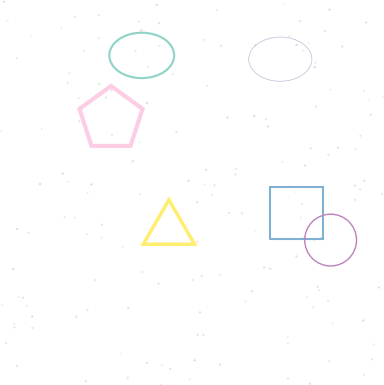[{"shape": "oval", "thickness": 1.5, "radius": 0.42, "center": [0.368, 0.856]}, {"shape": "oval", "thickness": 0.5, "radius": 0.41, "center": [0.728, 0.846]}, {"shape": "square", "thickness": 1.5, "radius": 0.34, "center": [0.771, 0.447]}, {"shape": "pentagon", "thickness": 3, "radius": 0.43, "center": [0.288, 0.691]}, {"shape": "circle", "thickness": 1, "radius": 0.34, "center": [0.859, 0.376]}, {"shape": "triangle", "thickness": 2.5, "radius": 0.38, "center": [0.439, 0.404]}]